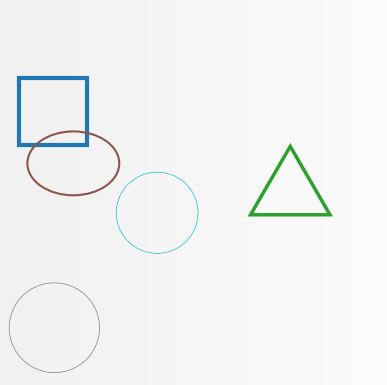[{"shape": "square", "thickness": 3, "radius": 0.44, "center": [0.136, 0.711]}, {"shape": "triangle", "thickness": 2.5, "radius": 0.59, "center": [0.749, 0.501]}, {"shape": "oval", "thickness": 1.5, "radius": 0.59, "center": [0.189, 0.576]}, {"shape": "circle", "thickness": 0.5, "radius": 0.58, "center": [0.14, 0.149]}, {"shape": "circle", "thickness": 0.5, "radius": 0.53, "center": [0.406, 0.447]}]